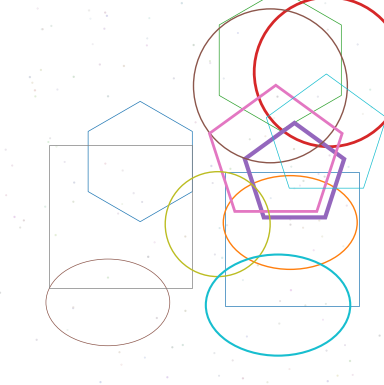[{"shape": "hexagon", "thickness": 0.5, "radius": 0.78, "center": [0.364, 0.58]}, {"shape": "square", "thickness": 0.5, "radius": 0.87, "center": [0.758, 0.378]}, {"shape": "oval", "thickness": 1, "radius": 0.87, "center": [0.754, 0.422]}, {"shape": "hexagon", "thickness": 0.5, "radius": 0.92, "center": [0.728, 0.844]}, {"shape": "circle", "thickness": 2, "radius": 0.97, "center": [0.854, 0.813]}, {"shape": "pentagon", "thickness": 3, "radius": 0.68, "center": [0.765, 0.545]}, {"shape": "circle", "thickness": 1, "radius": 1.0, "center": [0.702, 0.777]}, {"shape": "oval", "thickness": 0.5, "radius": 0.8, "center": [0.28, 0.215]}, {"shape": "pentagon", "thickness": 2, "radius": 0.91, "center": [0.716, 0.597]}, {"shape": "square", "thickness": 0.5, "radius": 0.93, "center": [0.312, 0.438]}, {"shape": "circle", "thickness": 1, "radius": 0.68, "center": [0.565, 0.418]}, {"shape": "oval", "thickness": 1.5, "radius": 0.94, "center": [0.722, 0.208]}, {"shape": "pentagon", "thickness": 0.5, "radius": 0.82, "center": [0.848, 0.644]}]